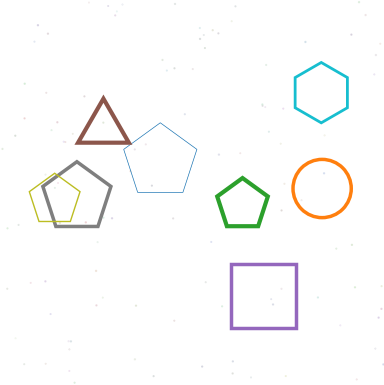[{"shape": "pentagon", "thickness": 0.5, "radius": 0.5, "center": [0.416, 0.581]}, {"shape": "circle", "thickness": 2.5, "radius": 0.38, "center": [0.837, 0.51]}, {"shape": "pentagon", "thickness": 3, "radius": 0.35, "center": [0.63, 0.468]}, {"shape": "square", "thickness": 2.5, "radius": 0.42, "center": [0.685, 0.231]}, {"shape": "triangle", "thickness": 3, "radius": 0.38, "center": [0.269, 0.667]}, {"shape": "pentagon", "thickness": 2.5, "radius": 0.46, "center": [0.2, 0.487]}, {"shape": "pentagon", "thickness": 1, "radius": 0.35, "center": [0.142, 0.481]}, {"shape": "hexagon", "thickness": 2, "radius": 0.39, "center": [0.834, 0.759]}]